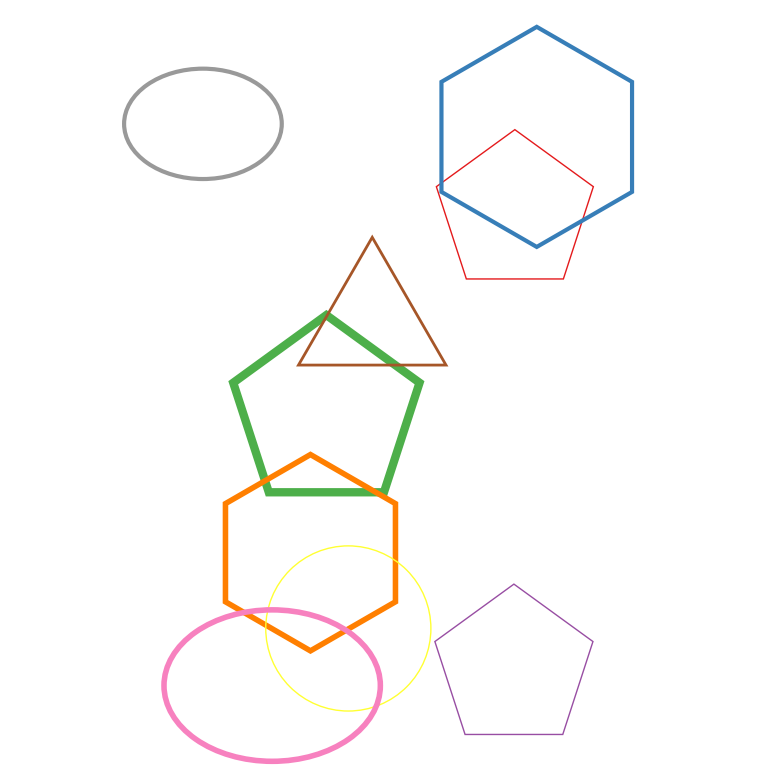[{"shape": "pentagon", "thickness": 0.5, "radius": 0.54, "center": [0.669, 0.724]}, {"shape": "hexagon", "thickness": 1.5, "radius": 0.71, "center": [0.697, 0.822]}, {"shape": "pentagon", "thickness": 3, "radius": 0.64, "center": [0.424, 0.464]}, {"shape": "pentagon", "thickness": 0.5, "radius": 0.54, "center": [0.667, 0.133]}, {"shape": "hexagon", "thickness": 2, "radius": 0.64, "center": [0.403, 0.282]}, {"shape": "circle", "thickness": 0.5, "radius": 0.54, "center": [0.452, 0.184]}, {"shape": "triangle", "thickness": 1, "radius": 0.55, "center": [0.483, 0.581]}, {"shape": "oval", "thickness": 2, "radius": 0.7, "center": [0.353, 0.11]}, {"shape": "oval", "thickness": 1.5, "radius": 0.51, "center": [0.264, 0.839]}]